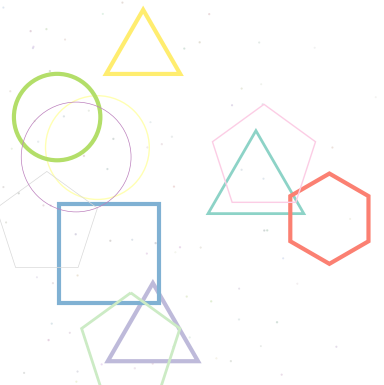[{"shape": "triangle", "thickness": 2, "radius": 0.72, "center": [0.665, 0.517]}, {"shape": "circle", "thickness": 1, "radius": 0.67, "center": [0.253, 0.617]}, {"shape": "triangle", "thickness": 3, "radius": 0.68, "center": [0.397, 0.129]}, {"shape": "hexagon", "thickness": 3, "radius": 0.59, "center": [0.856, 0.432]}, {"shape": "square", "thickness": 3, "radius": 0.65, "center": [0.283, 0.341]}, {"shape": "circle", "thickness": 3, "radius": 0.56, "center": [0.148, 0.696]}, {"shape": "pentagon", "thickness": 1, "radius": 0.7, "center": [0.686, 0.588]}, {"shape": "pentagon", "thickness": 0.5, "radius": 0.69, "center": [0.122, 0.417]}, {"shape": "circle", "thickness": 0.5, "radius": 0.71, "center": [0.198, 0.592]}, {"shape": "pentagon", "thickness": 2, "radius": 0.67, "center": [0.34, 0.105]}, {"shape": "triangle", "thickness": 3, "radius": 0.56, "center": [0.372, 0.864]}]